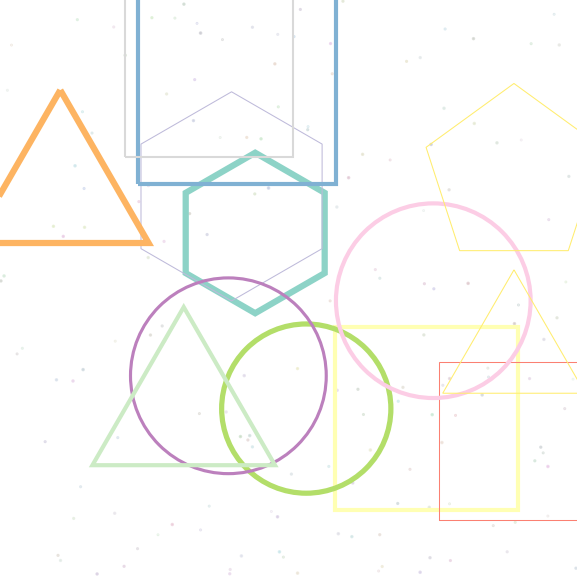[{"shape": "hexagon", "thickness": 3, "radius": 0.69, "center": [0.442, 0.596]}, {"shape": "square", "thickness": 2, "radius": 0.79, "center": [0.739, 0.275]}, {"shape": "hexagon", "thickness": 0.5, "radius": 0.91, "center": [0.401, 0.659]}, {"shape": "square", "thickness": 0.5, "radius": 0.68, "center": [0.896, 0.235]}, {"shape": "square", "thickness": 2, "radius": 0.86, "center": [0.41, 0.852]}, {"shape": "triangle", "thickness": 3, "radius": 0.88, "center": [0.104, 0.667]}, {"shape": "circle", "thickness": 2.5, "radius": 0.73, "center": [0.53, 0.292]}, {"shape": "circle", "thickness": 2, "radius": 0.84, "center": [0.75, 0.478]}, {"shape": "square", "thickness": 1, "radius": 0.73, "center": [0.362, 0.873]}, {"shape": "circle", "thickness": 1.5, "radius": 0.85, "center": [0.395, 0.348]}, {"shape": "triangle", "thickness": 2, "radius": 0.91, "center": [0.318, 0.285]}, {"shape": "triangle", "thickness": 0.5, "radius": 0.71, "center": [0.89, 0.389]}, {"shape": "pentagon", "thickness": 0.5, "radius": 0.8, "center": [0.89, 0.695]}]